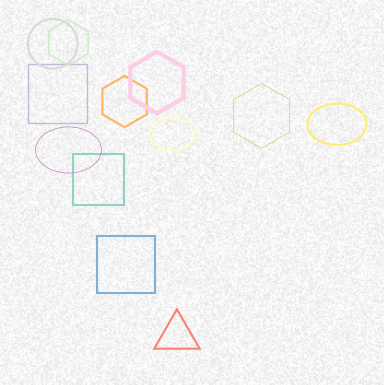[{"shape": "square", "thickness": 1.5, "radius": 0.34, "center": [0.256, 0.534]}, {"shape": "oval", "thickness": 1, "radius": 0.3, "center": [0.449, 0.652]}, {"shape": "square", "thickness": 1, "radius": 0.38, "center": [0.149, 0.757]}, {"shape": "triangle", "thickness": 1.5, "radius": 0.34, "center": [0.46, 0.128]}, {"shape": "square", "thickness": 1.5, "radius": 0.37, "center": [0.327, 0.313]}, {"shape": "hexagon", "thickness": 1.5, "radius": 0.33, "center": [0.324, 0.736]}, {"shape": "hexagon", "thickness": 0.5, "radius": 0.42, "center": [0.679, 0.699]}, {"shape": "hexagon", "thickness": 3, "radius": 0.4, "center": [0.408, 0.786]}, {"shape": "circle", "thickness": 1.5, "radius": 0.32, "center": [0.137, 0.886]}, {"shape": "oval", "thickness": 0.5, "radius": 0.43, "center": [0.178, 0.61]}, {"shape": "hexagon", "thickness": 1, "radius": 0.3, "center": [0.178, 0.89]}, {"shape": "oval", "thickness": 1.5, "radius": 0.38, "center": [0.875, 0.677]}]